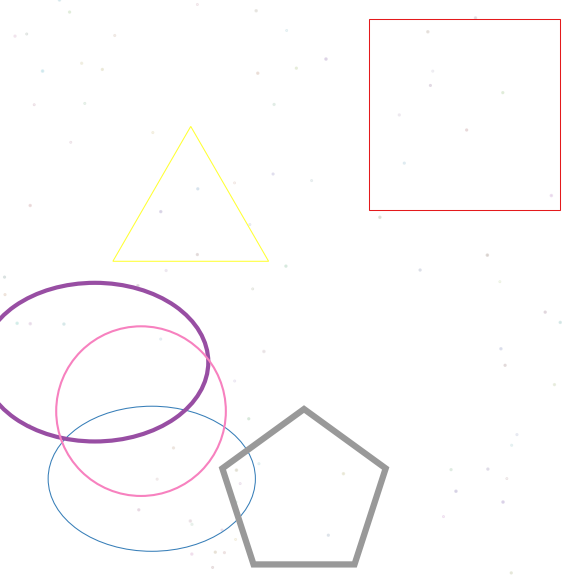[{"shape": "square", "thickness": 0.5, "radius": 0.83, "center": [0.804, 0.801]}, {"shape": "oval", "thickness": 0.5, "radius": 0.9, "center": [0.263, 0.17]}, {"shape": "oval", "thickness": 2, "radius": 0.98, "center": [0.164, 0.372]}, {"shape": "triangle", "thickness": 0.5, "radius": 0.78, "center": [0.33, 0.625]}, {"shape": "circle", "thickness": 1, "radius": 0.73, "center": [0.244, 0.287]}, {"shape": "pentagon", "thickness": 3, "radius": 0.74, "center": [0.526, 0.142]}]